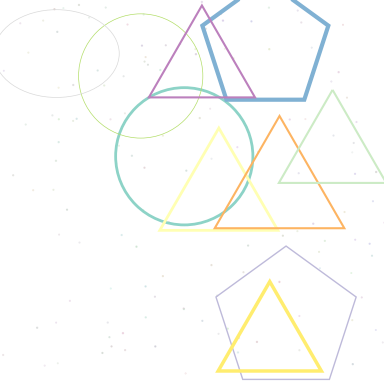[{"shape": "circle", "thickness": 2, "radius": 0.89, "center": [0.479, 0.594]}, {"shape": "triangle", "thickness": 2, "radius": 0.89, "center": [0.568, 0.49]}, {"shape": "pentagon", "thickness": 1, "radius": 0.96, "center": [0.743, 0.169]}, {"shape": "pentagon", "thickness": 3, "radius": 0.86, "center": [0.689, 0.88]}, {"shape": "triangle", "thickness": 1.5, "radius": 0.97, "center": [0.726, 0.504]}, {"shape": "circle", "thickness": 0.5, "radius": 0.81, "center": [0.365, 0.803]}, {"shape": "oval", "thickness": 0.5, "radius": 0.81, "center": [0.147, 0.861]}, {"shape": "triangle", "thickness": 1.5, "radius": 0.8, "center": [0.524, 0.827]}, {"shape": "triangle", "thickness": 1.5, "radius": 0.81, "center": [0.864, 0.605]}, {"shape": "triangle", "thickness": 2.5, "radius": 0.77, "center": [0.701, 0.114]}]